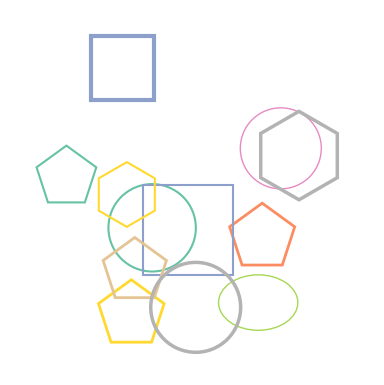[{"shape": "pentagon", "thickness": 1.5, "radius": 0.41, "center": [0.173, 0.54]}, {"shape": "circle", "thickness": 1.5, "radius": 0.57, "center": [0.395, 0.408]}, {"shape": "pentagon", "thickness": 2, "radius": 0.44, "center": [0.681, 0.383]}, {"shape": "square", "thickness": 1.5, "radius": 0.59, "center": [0.489, 0.403]}, {"shape": "square", "thickness": 3, "radius": 0.41, "center": [0.319, 0.823]}, {"shape": "circle", "thickness": 1, "radius": 0.53, "center": [0.729, 0.615]}, {"shape": "oval", "thickness": 1, "radius": 0.51, "center": [0.671, 0.214]}, {"shape": "hexagon", "thickness": 1.5, "radius": 0.42, "center": [0.329, 0.495]}, {"shape": "pentagon", "thickness": 2, "radius": 0.45, "center": [0.341, 0.184]}, {"shape": "pentagon", "thickness": 2, "radius": 0.43, "center": [0.35, 0.297]}, {"shape": "circle", "thickness": 2.5, "radius": 0.58, "center": [0.508, 0.202]}, {"shape": "hexagon", "thickness": 2.5, "radius": 0.57, "center": [0.777, 0.596]}]